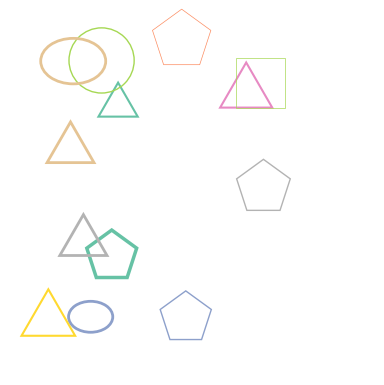[{"shape": "pentagon", "thickness": 2.5, "radius": 0.34, "center": [0.29, 0.334]}, {"shape": "triangle", "thickness": 1.5, "radius": 0.29, "center": [0.307, 0.726]}, {"shape": "pentagon", "thickness": 0.5, "radius": 0.4, "center": [0.472, 0.896]}, {"shape": "pentagon", "thickness": 1, "radius": 0.35, "center": [0.483, 0.175]}, {"shape": "oval", "thickness": 2, "radius": 0.29, "center": [0.235, 0.177]}, {"shape": "triangle", "thickness": 1.5, "radius": 0.39, "center": [0.639, 0.76]}, {"shape": "circle", "thickness": 1, "radius": 0.42, "center": [0.264, 0.843]}, {"shape": "square", "thickness": 0.5, "radius": 0.32, "center": [0.676, 0.785]}, {"shape": "triangle", "thickness": 1.5, "radius": 0.4, "center": [0.126, 0.168]}, {"shape": "oval", "thickness": 2, "radius": 0.42, "center": [0.19, 0.841]}, {"shape": "triangle", "thickness": 2, "radius": 0.35, "center": [0.183, 0.613]}, {"shape": "triangle", "thickness": 2, "radius": 0.35, "center": [0.217, 0.372]}, {"shape": "pentagon", "thickness": 1, "radius": 0.37, "center": [0.684, 0.513]}]